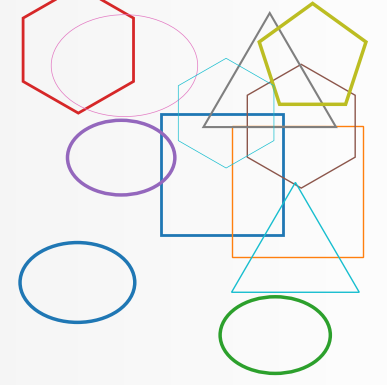[{"shape": "square", "thickness": 2, "radius": 0.79, "center": [0.572, 0.547]}, {"shape": "oval", "thickness": 2.5, "radius": 0.74, "center": [0.2, 0.266]}, {"shape": "square", "thickness": 1, "radius": 0.85, "center": [0.768, 0.502]}, {"shape": "oval", "thickness": 2.5, "radius": 0.71, "center": [0.71, 0.13]}, {"shape": "hexagon", "thickness": 2, "radius": 0.82, "center": [0.202, 0.871]}, {"shape": "oval", "thickness": 2.5, "radius": 0.69, "center": [0.313, 0.591]}, {"shape": "hexagon", "thickness": 1, "radius": 0.8, "center": [0.777, 0.672]}, {"shape": "oval", "thickness": 0.5, "radius": 0.95, "center": [0.321, 0.83]}, {"shape": "triangle", "thickness": 1.5, "radius": 0.99, "center": [0.696, 0.769]}, {"shape": "pentagon", "thickness": 2.5, "radius": 0.72, "center": [0.807, 0.846]}, {"shape": "triangle", "thickness": 1, "radius": 0.95, "center": [0.762, 0.336]}, {"shape": "hexagon", "thickness": 0.5, "radius": 0.71, "center": [0.584, 0.706]}]